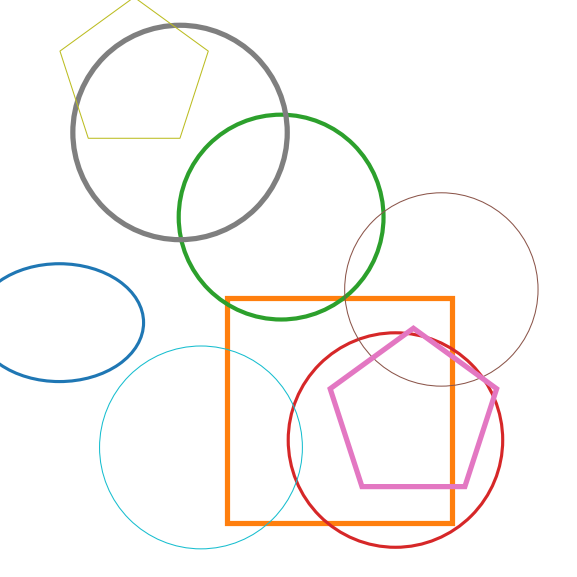[{"shape": "oval", "thickness": 1.5, "radius": 0.73, "center": [0.103, 0.44]}, {"shape": "square", "thickness": 2.5, "radius": 0.97, "center": [0.587, 0.288]}, {"shape": "circle", "thickness": 2, "radius": 0.89, "center": [0.487, 0.623]}, {"shape": "circle", "thickness": 1.5, "radius": 0.93, "center": [0.685, 0.237]}, {"shape": "circle", "thickness": 0.5, "radius": 0.84, "center": [0.764, 0.498]}, {"shape": "pentagon", "thickness": 2.5, "radius": 0.76, "center": [0.716, 0.279]}, {"shape": "circle", "thickness": 2.5, "radius": 0.93, "center": [0.312, 0.77]}, {"shape": "pentagon", "thickness": 0.5, "radius": 0.68, "center": [0.232, 0.869]}, {"shape": "circle", "thickness": 0.5, "radius": 0.88, "center": [0.348, 0.224]}]